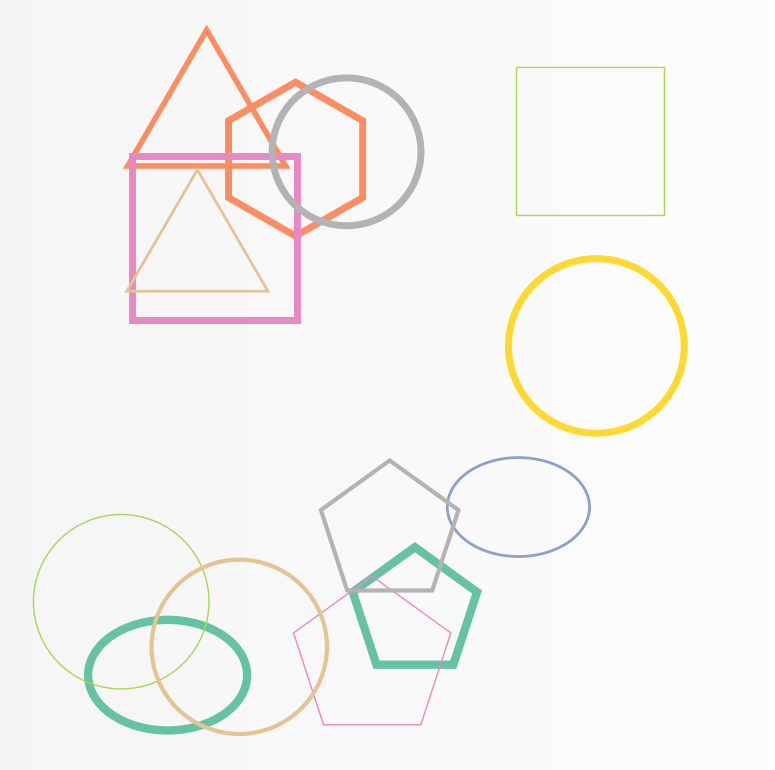[{"shape": "oval", "thickness": 3, "radius": 0.51, "center": [0.216, 0.123]}, {"shape": "pentagon", "thickness": 3, "radius": 0.42, "center": [0.535, 0.205]}, {"shape": "triangle", "thickness": 2, "radius": 0.59, "center": [0.267, 0.843]}, {"shape": "hexagon", "thickness": 2.5, "radius": 0.5, "center": [0.381, 0.793]}, {"shape": "oval", "thickness": 1, "radius": 0.46, "center": [0.669, 0.341]}, {"shape": "pentagon", "thickness": 0.5, "radius": 0.53, "center": [0.48, 0.145]}, {"shape": "square", "thickness": 2.5, "radius": 0.53, "center": [0.277, 0.691]}, {"shape": "square", "thickness": 0.5, "radius": 0.48, "center": [0.762, 0.817]}, {"shape": "circle", "thickness": 0.5, "radius": 0.57, "center": [0.156, 0.219]}, {"shape": "circle", "thickness": 2.5, "radius": 0.57, "center": [0.769, 0.551]}, {"shape": "circle", "thickness": 1.5, "radius": 0.57, "center": [0.309, 0.16]}, {"shape": "triangle", "thickness": 1, "radius": 0.53, "center": [0.255, 0.674]}, {"shape": "pentagon", "thickness": 1.5, "radius": 0.47, "center": [0.503, 0.309]}, {"shape": "circle", "thickness": 2.5, "radius": 0.48, "center": [0.447, 0.803]}]